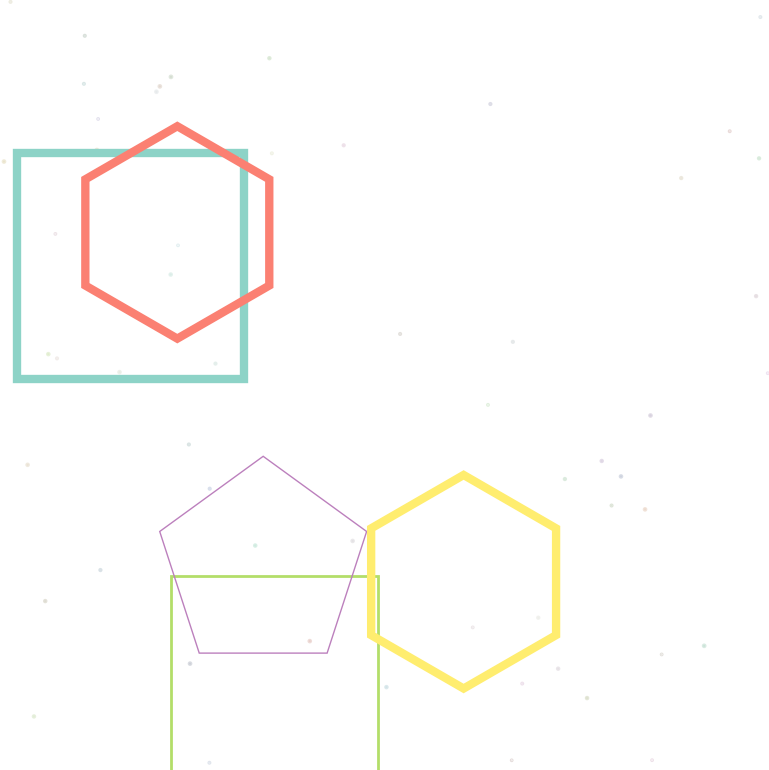[{"shape": "square", "thickness": 3, "radius": 0.73, "center": [0.169, 0.655]}, {"shape": "hexagon", "thickness": 3, "radius": 0.69, "center": [0.23, 0.698]}, {"shape": "square", "thickness": 1, "radius": 0.67, "center": [0.356, 0.117]}, {"shape": "pentagon", "thickness": 0.5, "radius": 0.71, "center": [0.342, 0.266]}, {"shape": "hexagon", "thickness": 3, "radius": 0.69, "center": [0.602, 0.244]}]